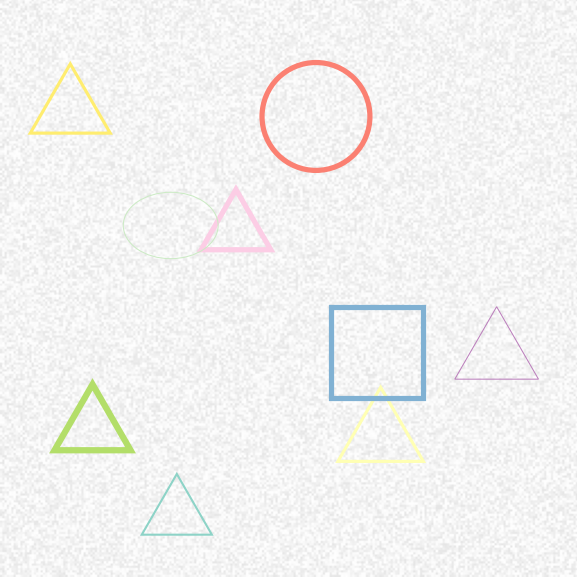[{"shape": "triangle", "thickness": 1, "radius": 0.35, "center": [0.306, 0.108]}, {"shape": "triangle", "thickness": 1.5, "radius": 0.43, "center": [0.659, 0.243]}, {"shape": "circle", "thickness": 2.5, "radius": 0.47, "center": [0.547, 0.797]}, {"shape": "square", "thickness": 2.5, "radius": 0.4, "center": [0.653, 0.389]}, {"shape": "triangle", "thickness": 3, "radius": 0.38, "center": [0.16, 0.258]}, {"shape": "triangle", "thickness": 2.5, "radius": 0.35, "center": [0.409, 0.601]}, {"shape": "triangle", "thickness": 0.5, "radius": 0.42, "center": [0.86, 0.384]}, {"shape": "oval", "thickness": 0.5, "radius": 0.41, "center": [0.296, 0.609]}, {"shape": "triangle", "thickness": 1.5, "radius": 0.4, "center": [0.122, 0.809]}]